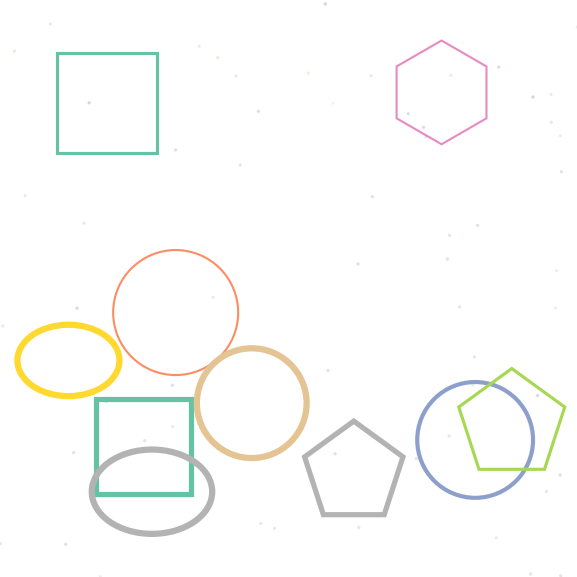[{"shape": "square", "thickness": 1.5, "radius": 0.43, "center": [0.185, 0.821]}, {"shape": "square", "thickness": 2.5, "radius": 0.41, "center": [0.249, 0.226]}, {"shape": "circle", "thickness": 1, "radius": 0.54, "center": [0.304, 0.458]}, {"shape": "circle", "thickness": 2, "radius": 0.5, "center": [0.823, 0.237]}, {"shape": "hexagon", "thickness": 1, "radius": 0.45, "center": [0.765, 0.839]}, {"shape": "pentagon", "thickness": 1.5, "radius": 0.48, "center": [0.886, 0.265]}, {"shape": "oval", "thickness": 3, "radius": 0.44, "center": [0.119, 0.375]}, {"shape": "circle", "thickness": 3, "radius": 0.48, "center": [0.436, 0.301]}, {"shape": "oval", "thickness": 3, "radius": 0.52, "center": [0.263, 0.148]}, {"shape": "pentagon", "thickness": 2.5, "radius": 0.45, "center": [0.613, 0.18]}]